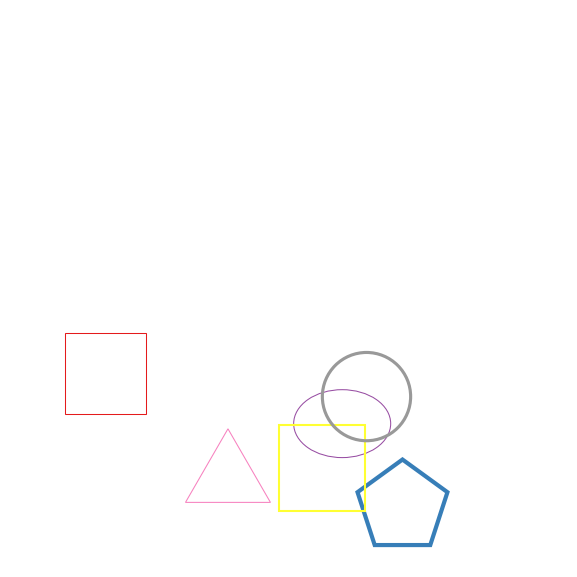[{"shape": "square", "thickness": 0.5, "radius": 0.35, "center": [0.183, 0.353]}, {"shape": "pentagon", "thickness": 2, "radius": 0.41, "center": [0.697, 0.122]}, {"shape": "oval", "thickness": 0.5, "radius": 0.42, "center": [0.593, 0.266]}, {"shape": "square", "thickness": 1, "radius": 0.37, "center": [0.557, 0.188]}, {"shape": "triangle", "thickness": 0.5, "radius": 0.42, "center": [0.395, 0.172]}, {"shape": "circle", "thickness": 1.5, "radius": 0.38, "center": [0.635, 0.312]}]